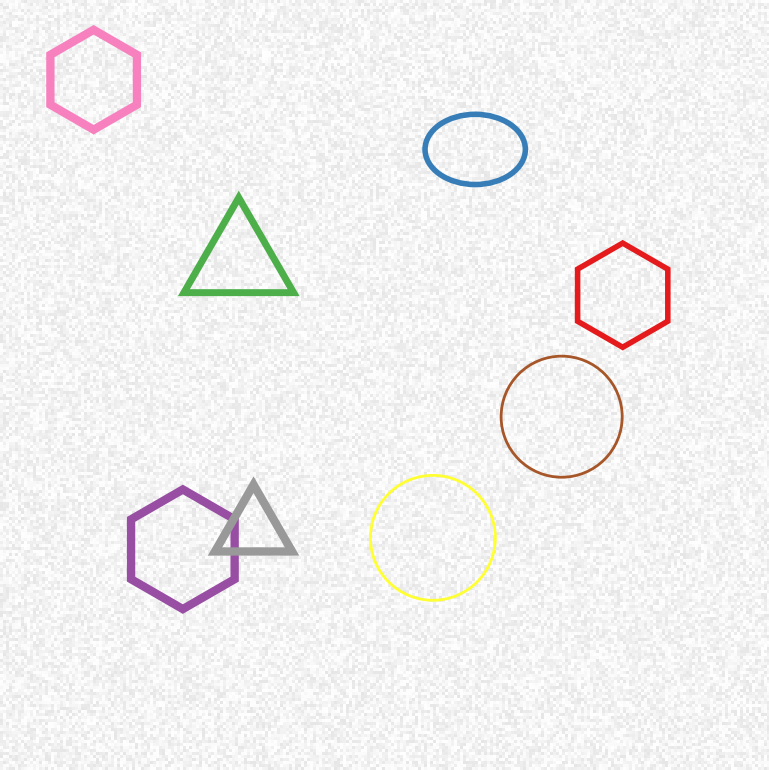[{"shape": "hexagon", "thickness": 2, "radius": 0.34, "center": [0.809, 0.617]}, {"shape": "oval", "thickness": 2, "radius": 0.33, "center": [0.617, 0.806]}, {"shape": "triangle", "thickness": 2.5, "radius": 0.41, "center": [0.31, 0.661]}, {"shape": "hexagon", "thickness": 3, "radius": 0.39, "center": [0.237, 0.287]}, {"shape": "circle", "thickness": 1, "radius": 0.41, "center": [0.562, 0.302]}, {"shape": "circle", "thickness": 1, "radius": 0.39, "center": [0.729, 0.459]}, {"shape": "hexagon", "thickness": 3, "radius": 0.32, "center": [0.122, 0.896]}, {"shape": "triangle", "thickness": 3, "radius": 0.29, "center": [0.329, 0.313]}]